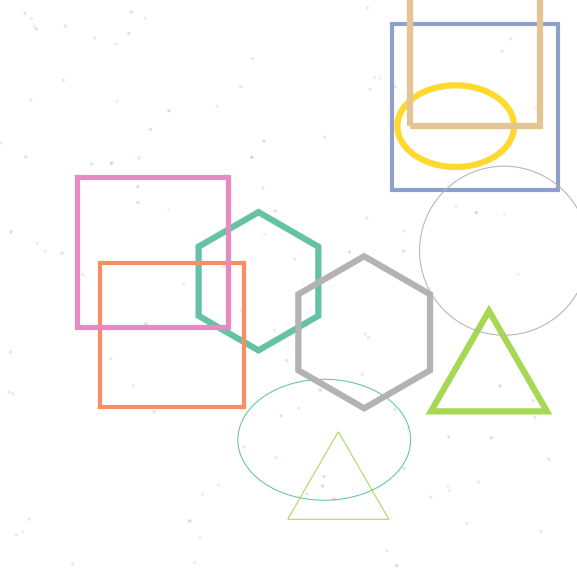[{"shape": "hexagon", "thickness": 3, "radius": 0.6, "center": [0.448, 0.512]}, {"shape": "oval", "thickness": 0.5, "radius": 0.75, "center": [0.561, 0.238]}, {"shape": "square", "thickness": 2, "radius": 0.62, "center": [0.298, 0.419]}, {"shape": "square", "thickness": 2, "radius": 0.72, "center": [0.823, 0.814]}, {"shape": "square", "thickness": 2.5, "radius": 0.65, "center": [0.264, 0.563]}, {"shape": "triangle", "thickness": 3, "radius": 0.58, "center": [0.847, 0.345]}, {"shape": "triangle", "thickness": 0.5, "radius": 0.51, "center": [0.586, 0.151]}, {"shape": "oval", "thickness": 3, "radius": 0.51, "center": [0.789, 0.781]}, {"shape": "square", "thickness": 3, "radius": 0.56, "center": [0.822, 0.893]}, {"shape": "circle", "thickness": 0.5, "radius": 0.73, "center": [0.873, 0.565]}, {"shape": "hexagon", "thickness": 3, "radius": 0.66, "center": [0.631, 0.424]}]